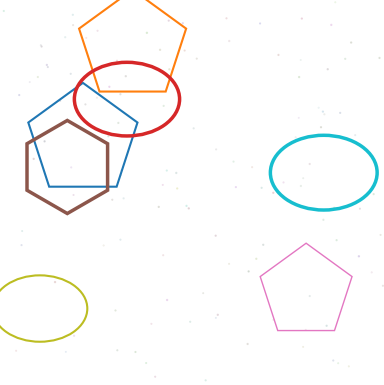[{"shape": "pentagon", "thickness": 1.5, "radius": 0.75, "center": [0.215, 0.636]}, {"shape": "pentagon", "thickness": 1.5, "radius": 0.73, "center": [0.344, 0.881]}, {"shape": "oval", "thickness": 2.5, "radius": 0.68, "center": [0.33, 0.743]}, {"shape": "hexagon", "thickness": 2.5, "radius": 0.6, "center": [0.175, 0.566]}, {"shape": "pentagon", "thickness": 1, "radius": 0.63, "center": [0.795, 0.243]}, {"shape": "oval", "thickness": 1.5, "radius": 0.62, "center": [0.104, 0.199]}, {"shape": "oval", "thickness": 2.5, "radius": 0.69, "center": [0.841, 0.552]}]